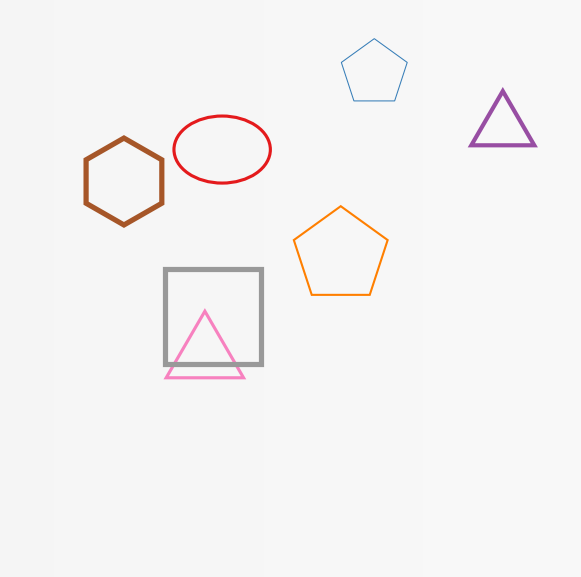[{"shape": "oval", "thickness": 1.5, "radius": 0.41, "center": [0.382, 0.74]}, {"shape": "pentagon", "thickness": 0.5, "radius": 0.3, "center": [0.644, 0.873]}, {"shape": "triangle", "thickness": 2, "radius": 0.31, "center": [0.865, 0.779]}, {"shape": "pentagon", "thickness": 1, "radius": 0.42, "center": [0.586, 0.557]}, {"shape": "hexagon", "thickness": 2.5, "radius": 0.38, "center": [0.213, 0.685]}, {"shape": "triangle", "thickness": 1.5, "radius": 0.38, "center": [0.352, 0.383]}, {"shape": "square", "thickness": 2.5, "radius": 0.41, "center": [0.366, 0.451]}]